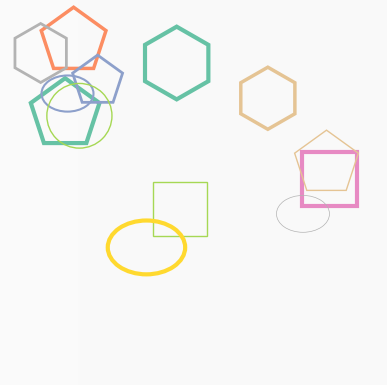[{"shape": "pentagon", "thickness": 3, "radius": 0.47, "center": [0.168, 0.704]}, {"shape": "hexagon", "thickness": 3, "radius": 0.47, "center": [0.456, 0.836]}, {"shape": "pentagon", "thickness": 2.5, "radius": 0.44, "center": [0.19, 0.893]}, {"shape": "pentagon", "thickness": 2, "radius": 0.34, "center": [0.252, 0.789]}, {"shape": "oval", "thickness": 1.5, "radius": 0.34, "center": [0.174, 0.757]}, {"shape": "square", "thickness": 3, "radius": 0.36, "center": [0.85, 0.535]}, {"shape": "circle", "thickness": 1, "radius": 0.42, "center": [0.205, 0.699]}, {"shape": "square", "thickness": 1, "radius": 0.35, "center": [0.464, 0.457]}, {"shape": "oval", "thickness": 3, "radius": 0.5, "center": [0.378, 0.357]}, {"shape": "hexagon", "thickness": 2.5, "radius": 0.4, "center": [0.691, 0.745]}, {"shape": "pentagon", "thickness": 1, "radius": 0.43, "center": [0.843, 0.575]}, {"shape": "hexagon", "thickness": 2, "radius": 0.38, "center": [0.105, 0.862]}, {"shape": "oval", "thickness": 0.5, "radius": 0.34, "center": [0.782, 0.444]}]